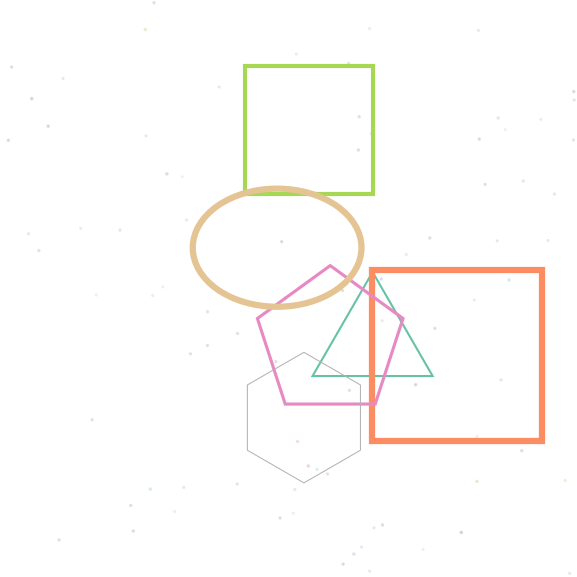[{"shape": "triangle", "thickness": 1, "radius": 0.6, "center": [0.645, 0.408]}, {"shape": "square", "thickness": 3, "radius": 0.74, "center": [0.791, 0.383]}, {"shape": "pentagon", "thickness": 1.5, "radius": 0.66, "center": [0.572, 0.407]}, {"shape": "square", "thickness": 2, "radius": 0.55, "center": [0.535, 0.774]}, {"shape": "oval", "thickness": 3, "radius": 0.73, "center": [0.48, 0.57]}, {"shape": "hexagon", "thickness": 0.5, "radius": 0.57, "center": [0.526, 0.276]}]